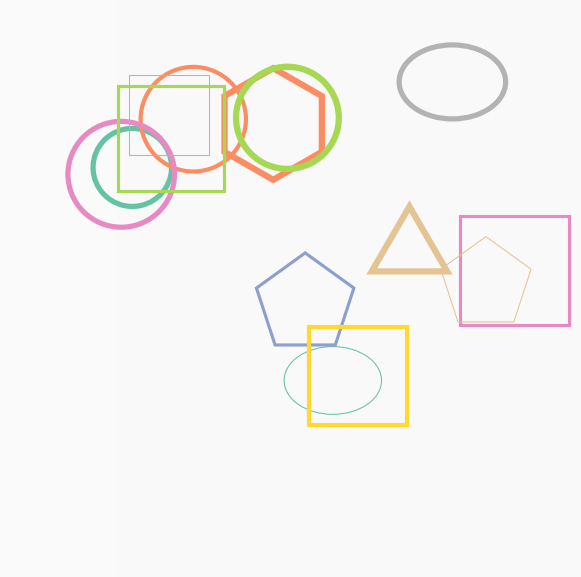[{"shape": "circle", "thickness": 2.5, "radius": 0.34, "center": [0.228, 0.709]}, {"shape": "oval", "thickness": 0.5, "radius": 0.42, "center": [0.573, 0.34]}, {"shape": "hexagon", "thickness": 3, "radius": 0.48, "center": [0.47, 0.784]}, {"shape": "circle", "thickness": 2, "radius": 0.45, "center": [0.333, 0.793]}, {"shape": "pentagon", "thickness": 1.5, "radius": 0.44, "center": [0.525, 0.473]}, {"shape": "square", "thickness": 1.5, "radius": 0.47, "center": [0.885, 0.53]}, {"shape": "circle", "thickness": 2.5, "radius": 0.46, "center": [0.209, 0.697]}, {"shape": "square", "thickness": 1.5, "radius": 0.45, "center": [0.294, 0.76]}, {"shape": "circle", "thickness": 3, "radius": 0.44, "center": [0.494, 0.795]}, {"shape": "square", "thickness": 2, "radius": 0.42, "center": [0.616, 0.347]}, {"shape": "pentagon", "thickness": 0.5, "radius": 0.41, "center": [0.836, 0.508]}, {"shape": "triangle", "thickness": 3, "radius": 0.37, "center": [0.704, 0.567]}, {"shape": "square", "thickness": 0.5, "radius": 0.34, "center": [0.291, 0.8]}, {"shape": "oval", "thickness": 2.5, "radius": 0.46, "center": [0.778, 0.857]}]